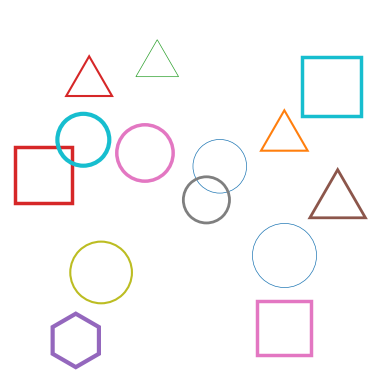[{"shape": "circle", "thickness": 0.5, "radius": 0.42, "center": [0.739, 0.336]}, {"shape": "circle", "thickness": 0.5, "radius": 0.35, "center": [0.571, 0.568]}, {"shape": "triangle", "thickness": 1.5, "radius": 0.35, "center": [0.739, 0.644]}, {"shape": "triangle", "thickness": 0.5, "radius": 0.32, "center": [0.408, 0.833]}, {"shape": "square", "thickness": 2.5, "radius": 0.36, "center": [0.113, 0.546]}, {"shape": "triangle", "thickness": 1.5, "radius": 0.34, "center": [0.232, 0.785]}, {"shape": "hexagon", "thickness": 3, "radius": 0.35, "center": [0.197, 0.116]}, {"shape": "triangle", "thickness": 2, "radius": 0.42, "center": [0.877, 0.476]}, {"shape": "circle", "thickness": 2.5, "radius": 0.37, "center": [0.377, 0.603]}, {"shape": "square", "thickness": 2.5, "radius": 0.35, "center": [0.738, 0.147]}, {"shape": "circle", "thickness": 2, "radius": 0.3, "center": [0.536, 0.481]}, {"shape": "circle", "thickness": 1.5, "radius": 0.4, "center": [0.263, 0.292]}, {"shape": "square", "thickness": 2.5, "radius": 0.38, "center": [0.862, 0.775]}, {"shape": "circle", "thickness": 3, "radius": 0.34, "center": [0.216, 0.637]}]